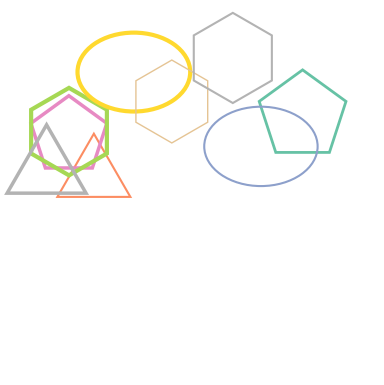[{"shape": "pentagon", "thickness": 2, "radius": 0.59, "center": [0.786, 0.7]}, {"shape": "triangle", "thickness": 1.5, "radius": 0.55, "center": [0.244, 0.543]}, {"shape": "oval", "thickness": 1.5, "radius": 0.74, "center": [0.678, 0.62]}, {"shape": "pentagon", "thickness": 2.5, "radius": 0.52, "center": [0.179, 0.648]}, {"shape": "hexagon", "thickness": 3, "radius": 0.57, "center": [0.179, 0.658]}, {"shape": "oval", "thickness": 3, "radius": 0.73, "center": [0.348, 0.813]}, {"shape": "hexagon", "thickness": 1, "radius": 0.54, "center": [0.446, 0.736]}, {"shape": "hexagon", "thickness": 1.5, "radius": 0.59, "center": [0.605, 0.849]}, {"shape": "triangle", "thickness": 2.5, "radius": 0.59, "center": [0.121, 0.557]}]